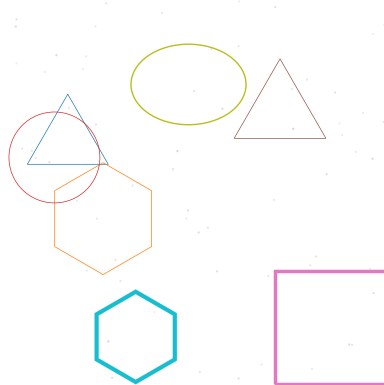[{"shape": "triangle", "thickness": 0.5, "radius": 0.61, "center": [0.176, 0.634]}, {"shape": "hexagon", "thickness": 0.5, "radius": 0.73, "center": [0.268, 0.432]}, {"shape": "circle", "thickness": 0.5, "radius": 0.59, "center": [0.141, 0.591]}, {"shape": "triangle", "thickness": 0.5, "radius": 0.69, "center": [0.727, 0.709]}, {"shape": "square", "thickness": 2.5, "radius": 0.73, "center": [0.861, 0.149]}, {"shape": "oval", "thickness": 1, "radius": 0.75, "center": [0.49, 0.781]}, {"shape": "hexagon", "thickness": 3, "radius": 0.59, "center": [0.352, 0.125]}]